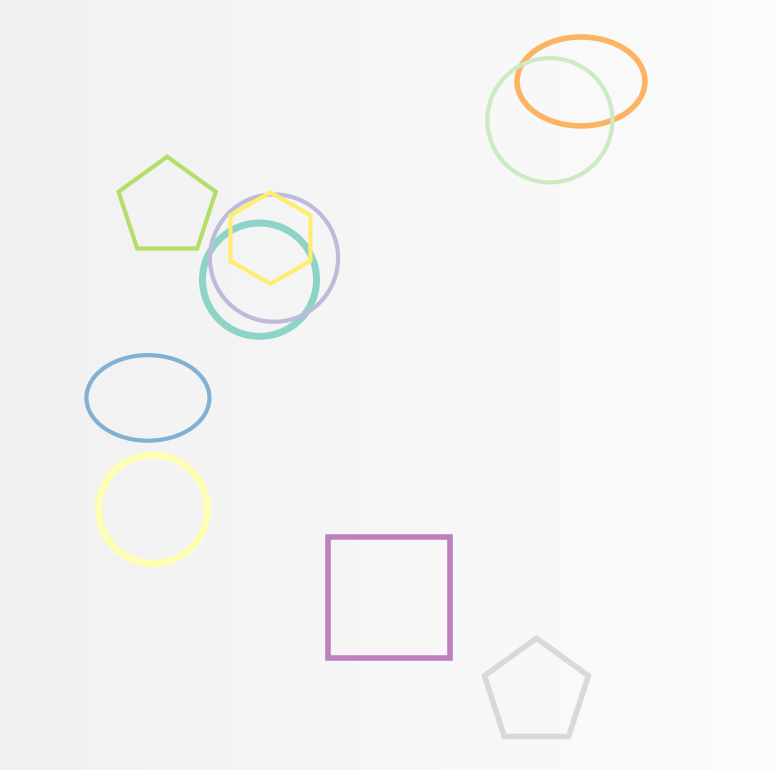[{"shape": "circle", "thickness": 2.5, "radius": 0.37, "center": [0.335, 0.637]}, {"shape": "circle", "thickness": 2.5, "radius": 0.35, "center": [0.197, 0.339]}, {"shape": "circle", "thickness": 1.5, "radius": 0.41, "center": [0.354, 0.665]}, {"shape": "oval", "thickness": 1.5, "radius": 0.4, "center": [0.191, 0.483]}, {"shape": "oval", "thickness": 2, "radius": 0.41, "center": [0.75, 0.894]}, {"shape": "pentagon", "thickness": 1.5, "radius": 0.33, "center": [0.216, 0.731]}, {"shape": "pentagon", "thickness": 2, "radius": 0.35, "center": [0.692, 0.101]}, {"shape": "square", "thickness": 2, "radius": 0.39, "center": [0.502, 0.224]}, {"shape": "circle", "thickness": 1.5, "radius": 0.4, "center": [0.71, 0.844]}, {"shape": "hexagon", "thickness": 1.5, "radius": 0.3, "center": [0.349, 0.691]}]